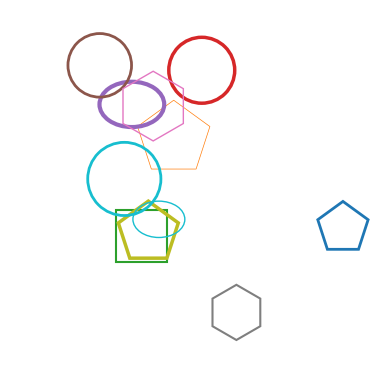[{"shape": "pentagon", "thickness": 2, "radius": 0.34, "center": [0.891, 0.408]}, {"shape": "pentagon", "thickness": 0.5, "radius": 0.49, "center": [0.451, 0.641]}, {"shape": "square", "thickness": 1.5, "radius": 0.33, "center": [0.367, 0.387]}, {"shape": "circle", "thickness": 2.5, "radius": 0.43, "center": [0.524, 0.818]}, {"shape": "oval", "thickness": 3, "radius": 0.42, "center": [0.342, 0.729]}, {"shape": "circle", "thickness": 2, "radius": 0.41, "center": [0.259, 0.83]}, {"shape": "hexagon", "thickness": 1, "radius": 0.45, "center": [0.398, 0.724]}, {"shape": "hexagon", "thickness": 1.5, "radius": 0.36, "center": [0.614, 0.189]}, {"shape": "pentagon", "thickness": 2.5, "radius": 0.41, "center": [0.385, 0.396]}, {"shape": "oval", "thickness": 1, "radius": 0.34, "center": [0.413, 0.43]}, {"shape": "circle", "thickness": 2, "radius": 0.48, "center": [0.323, 0.535]}]